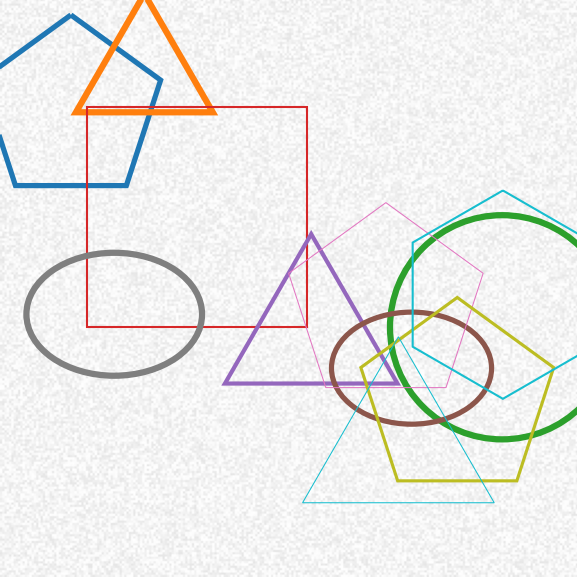[{"shape": "pentagon", "thickness": 2.5, "radius": 0.82, "center": [0.123, 0.81]}, {"shape": "triangle", "thickness": 3, "radius": 0.68, "center": [0.25, 0.873]}, {"shape": "circle", "thickness": 3, "radius": 0.97, "center": [0.869, 0.432]}, {"shape": "square", "thickness": 1, "radius": 0.95, "center": [0.34, 0.624]}, {"shape": "triangle", "thickness": 2, "radius": 0.86, "center": [0.539, 0.421]}, {"shape": "oval", "thickness": 2.5, "radius": 0.69, "center": [0.713, 0.362]}, {"shape": "pentagon", "thickness": 0.5, "radius": 0.89, "center": [0.668, 0.471]}, {"shape": "oval", "thickness": 3, "radius": 0.76, "center": [0.198, 0.455]}, {"shape": "pentagon", "thickness": 1.5, "radius": 0.88, "center": [0.792, 0.308]}, {"shape": "triangle", "thickness": 0.5, "radius": 0.96, "center": [0.69, 0.224]}, {"shape": "hexagon", "thickness": 1, "radius": 0.9, "center": [0.871, 0.489]}]